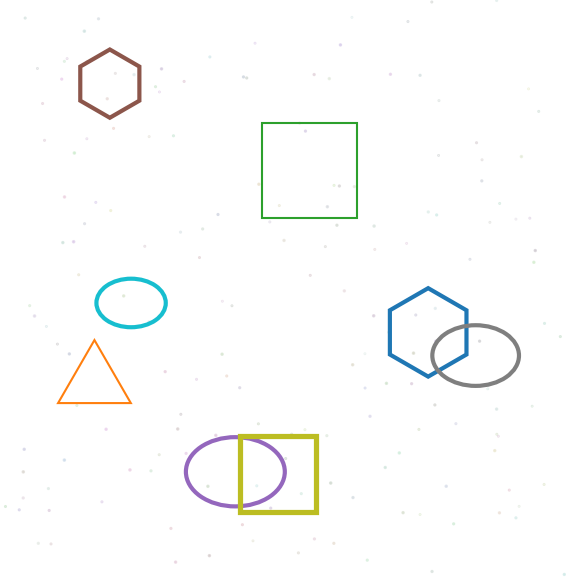[{"shape": "hexagon", "thickness": 2, "radius": 0.38, "center": [0.741, 0.424]}, {"shape": "triangle", "thickness": 1, "radius": 0.36, "center": [0.164, 0.338]}, {"shape": "square", "thickness": 1, "radius": 0.41, "center": [0.536, 0.704]}, {"shape": "oval", "thickness": 2, "radius": 0.43, "center": [0.408, 0.182]}, {"shape": "hexagon", "thickness": 2, "radius": 0.3, "center": [0.19, 0.854]}, {"shape": "oval", "thickness": 2, "radius": 0.38, "center": [0.824, 0.383]}, {"shape": "square", "thickness": 2.5, "radius": 0.33, "center": [0.482, 0.178]}, {"shape": "oval", "thickness": 2, "radius": 0.3, "center": [0.227, 0.475]}]